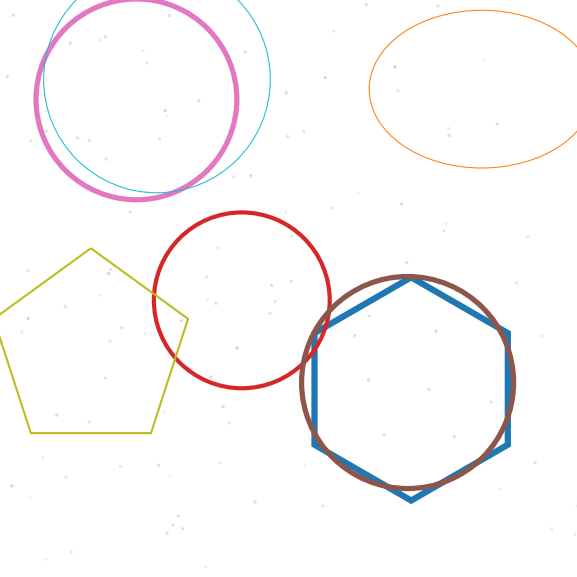[{"shape": "hexagon", "thickness": 3, "radius": 0.97, "center": [0.712, 0.326]}, {"shape": "oval", "thickness": 0.5, "radius": 0.98, "center": [0.834, 0.845]}, {"shape": "circle", "thickness": 2, "radius": 0.76, "center": [0.419, 0.479]}, {"shape": "circle", "thickness": 2.5, "radius": 0.92, "center": [0.706, 0.337]}, {"shape": "circle", "thickness": 2.5, "radius": 0.87, "center": [0.236, 0.827]}, {"shape": "pentagon", "thickness": 1, "radius": 0.88, "center": [0.157, 0.392]}, {"shape": "circle", "thickness": 0.5, "radius": 0.98, "center": [0.272, 0.862]}]